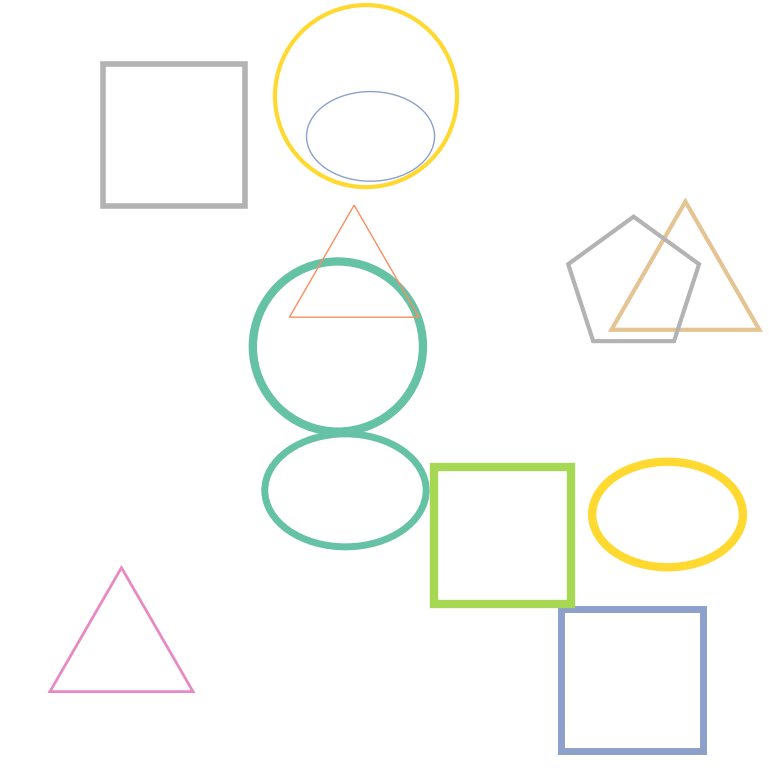[{"shape": "oval", "thickness": 2.5, "radius": 0.52, "center": [0.449, 0.363]}, {"shape": "circle", "thickness": 3, "radius": 0.55, "center": [0.439, 0.55]}, {"shape": "triangle", "thickness": 0.5, "radius": 0.48, "center": [0.46, 0.637]}, {"shape": "square", "thickness": 2.5, "radius": 0.46, "center": [0.821, 0.117]}, {"shape": "oval", "thickness": 0.5, "radius": 0.42, "center": [0.481, 0.823]}, {"shape": "triangle", "thickness": 1, "radius": 0.54, "center": [0.158, 0.155]}, {"shape": "square", "thickness": 3, "radius": 0.44, "center": [0.653, 0.305]}, {"shape": "oval", "thickness": 3, "radius": 0.49, "center": [0.867, 0.332]}, {"shape": "circle", "thickness": 1.5, "radius": 0.59, "center": [0.475, 0.875]}, {"shape": "triangle", "thickness": 1.5, "radius": 0.55, "center": [0.89, 0.627]}, {"shape": "pentagon", "thickness": 1.5, "radius": 0.45, "center": [0.823, 0.629]}, {"shape": "square", "thickness": 2, "radius": 0.46, "center": [0.226, 0.825]}]